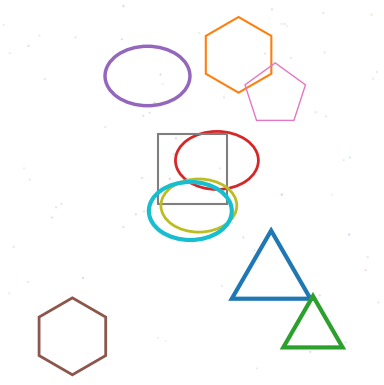[{"shape": "triangle", "thickness": 3, "radius": 0.59, "center": [0.704, 0.283]}, {"shape": "hexagon", "thickness": 1.5, "radius": 0.49, "center": [0.62, 0.858]}, {"shape": "triangle", "thickness": 3, "radius": 0.44, "center": [0.813, 0.142]}, {"shape": "oval", "thickness": 2, "radius": 0.54, "center": [0.563, 0.583]}, {"shape": "oval", "thickness": 2.5, "radius": 0.55, "center": [0.383, 0.803]}, {"shape": "hexagon", "thickness": 2, "radius": 0.5, "center": [0.188, 0.126]}, {"shape": "pentagon", "thickness": 1, "radius": 0.41, "center": [0.715, 0.754]}, {"shape": "square", "thickness": 1.5, "radius": 0.45, "center": [0.5, 0.561]}, {"shape": "oval", "thickness": 2, "radius": 0.49, "center": [0.516, 0.466]}, {"shape": "oval", "thickness": 3, "radius": 0.54, "center": [0.494, 0.452]}]